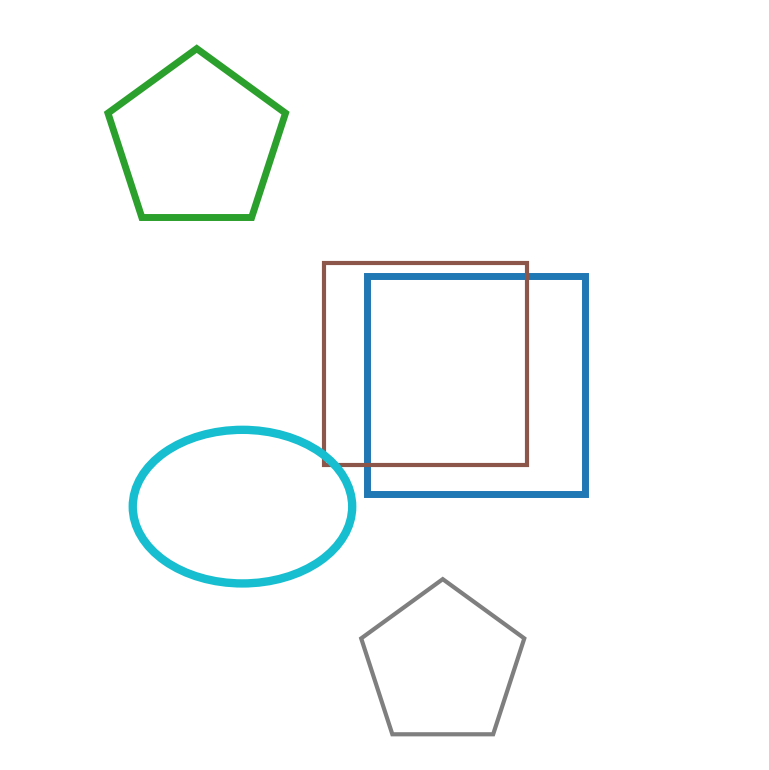[{"shape": "square", "thickness": 2.5, "radius": 0.71, "center": [0.618, 0.5]}, {"shape": "pentagon", "thickness": 2.5, "radius": 0.61, "center": [0.256, 0.816]}, {"shape": "square", "thickness": 1.5, "radius": 0.66, "center": [0.553, 0.527]}, {"shape": "pentagon", "thickness": 1.5, "radius": 0.56, "center": [0.575, 0.136]}, {"shape": "oval", "thickness": 3, "radius": 0.71, "center": [0.315, 0.342]}]